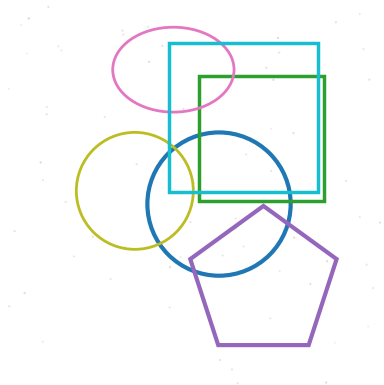[{"shape": "circle", "thickness": 3, "radius": 0.93, "center": [0.569, 0.47]}, {"shape": "square", "thickness": 2.5, "radius": 0.81, "center": [0.68, 0.64]}, {"shape": "pentagon", "thickness": 3, "radius": 1.0, "center": [0.684, 0.265]}, {"shape": "oval", "thickness": 2, "radius": 0.79, "center": [0.45, 0.819]}, {"shape": "circle", "thickness": 2, "radius": 0.76, "center": [0.35, 0.504]}, {"shape": "square", "thickness": 2.5, "radius": 0.97, "center": [0.632, 0.696]}]